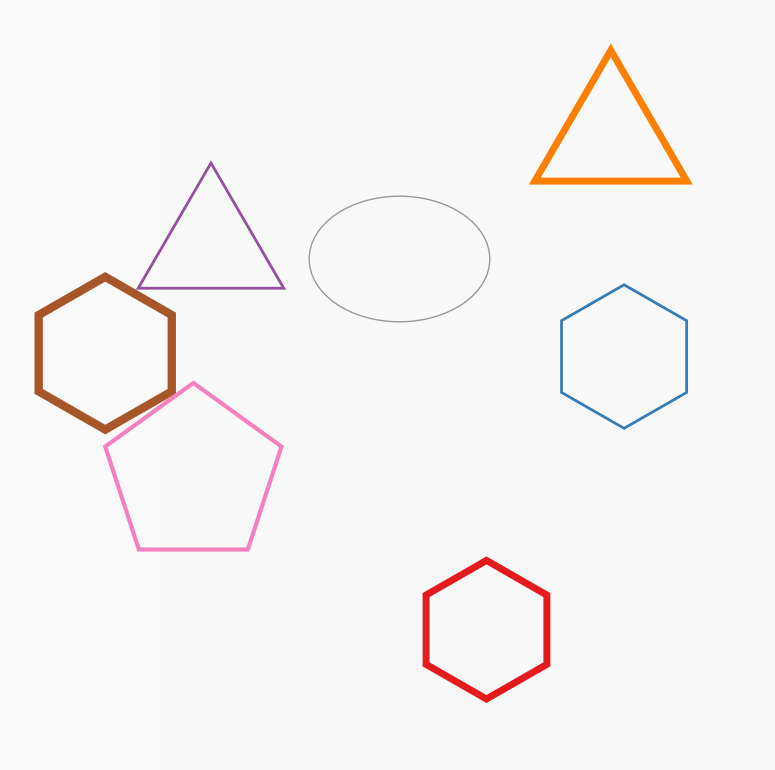[{"shape": "hexagon", "thickness": 2.5, "radius": 0.45, "center": [0.628, 0.182]}, {"shape": "hexagon", "thickness": 1, "radius": 0.47, "center": [0.805, 0.537]}, {"shape": "triangle", "thickness": 1, "radius": 0.54, "center": [0.272, 0.68]}, {"shape": "triangle", "thickness": 2.5, "radius": 0.57, "center": [0.788, 0.821]}, {"shape": "hexagon", "thickness": 3, "radius": 0.5, "center": [0.136, 0.541]}, {"shape": "pentagon", "thickness": 1.5, "radius": 0.6, "center": [0.249, 0.383]}, {"shape": "oval", "thickness": 0.5, "radius": 0.58, "center": [0.515, 0.664]}]